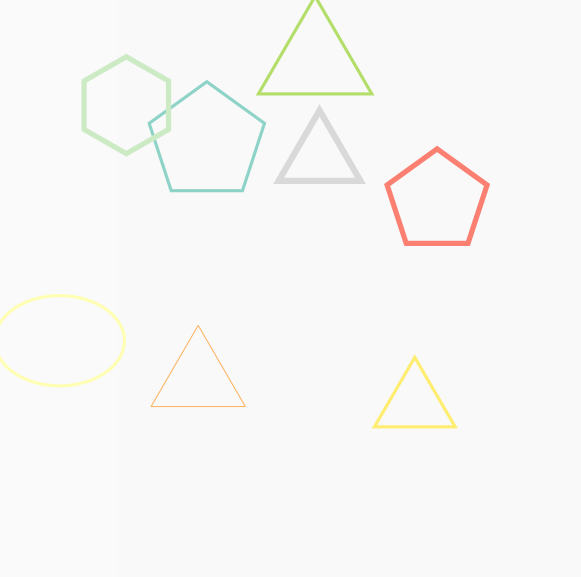[{"shape": "pentagon", "thickness": 1.5, "radius": 0.52, "center": [0.356, 0.753]}, {"shape": "oval", "thickness": 1.5, "radius": 0.56, "center": [0.103, 0.409]}, {"shape": "pentagon", "thickness": 2.5, "radius": 0.45, "center": [0.752, 0.651]}, {"shape": "triangle", "thickness": 0.5, "radius": 0.47, "center": [0.341, 0.342]}, {"shape": "triangle", "thickness": 1.5, "radius": 0.56, "center": [0.542, 0.893]}, {"shape": "triangle", "thickness": 3, "radius": 0.41, "center": [0.55, 0.727]}, {"shape": "hexagon", "thickness": 2.5, "radius": 0.42, "center": [0.217, 0.817]}, {"shape": "triangle", "thickness": 1.5, "radius": 0.4, "center": [0.714, 0.3]}]